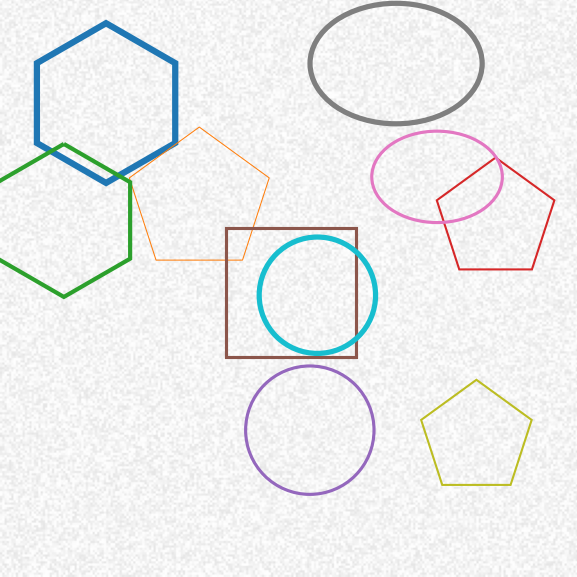[{"shape": "hexagon", "thickness": 3, "radius": 0.69, "center": [0.184, 0.821]}, {"shape": "pentagon", "thickness": 0.5, "radius": 0.64, "center": [0.345, 0.652]}, {"shape": "hexagon", "thickness": 2, "radius": 0.66, "center": [0.111, 0.617]}, {"shape": "pentagon", "thickness": 1, "radius": 0.54, "center": [0.858, 0.619]}, {"shape": "circle", "thickness": 1.5, "radius": 0.56, "center": [0.536, 0.254]}, {"shape": "square", "thickness": 1.5, "radius": 0.56, "center": [0.504, 0.492]}, {"shape": "oval", "thickness": 1.5, "radius": 0.57, "center": [0.757, 0.693]}, {"shape": "oval", "thickness": 2.5, "radius": 0.75, "center": [0.686, 0.889]}, {"shape": "pentagon", "thickness": 1, "radius": 0.5, "center": [0.825, 0.241]}, {"shape": "circle", "thickness": 2.5, "radius": 0.5, "center": [0.55, 0.488]}]